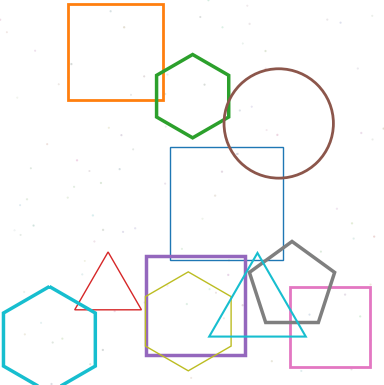[{"shape": "square", "thickness": 1, "radius": 0.73, "center": [0.589, 0.472]}, {"shape": "square", "thickness": 2, "radius": 0.62, "center": [0.3, 0.865]}, {"shape": "hexagon", "thickness": 2.5, "radius": 0.54, "center": [0.5, 0.75]}, {"shape": "triangle", "thickness": 1, "radius": 0.5, "center": [0.281, 0.245]}, {"shape": "square", "thickness": 2.5, "radius": 0.64, "center": [0.508, 0.206]}, {"shape": "circle", "thickness": 2, "radius": 0.71, "center": [0.724, 0.679]}, {"shape": "square", "thickness": 2, "radius": 0.52, "center": [0.856, 0.15]}, {"shape": "pentagon", "thickness": 2.5, "radius": 0.58, "center": [0.758, 0.256]}, {"shape": "hexagon", "thickness": 1, "radius": 0.64, "center": [0.489, 0.165]}, {"shape": "triangle", "thickness": 1.5, "radius": 0.72, "center": [0.669, 0.198]}, {"shape": "hexagon", "thickness": 2.5, "radius": 0.69, "center": [0.128, 0.118]}]